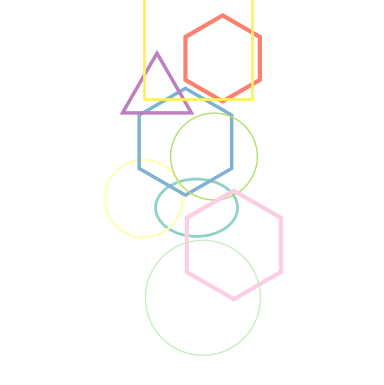[{"shape": "oval", "thickness": 2, "radius": 0.53, "center": [0.511, 0.46]}, {"shape": "circle", "thickness": 1.5, "radius": 0.5, "center": [0.373, 0.484]}, {"shape": "hexagon", "thickness": 3, "radius": 0.56, "center": [0.578, 0.848]}, {"shape": "hexagon", "thickness": 2.5, "radius": 0.69, "center": [0.482, 0.632]}, {"shape": "circle", "thickness": 1, "radius": 0.56, "center": [0.556, 0.593]}, {"shape": "hexagon", "thickness": 3, "radius": 0.7, "center": [0.607, 0.364]}, {"shape": "triangle", "thickness": 2.5, "radius": 0.52, "center": [0.408, 0.758]}, {"shape": "circle", "thickness": 1, "radius": 0.75, "center": [0.527, 0.227]}, {"shape": "square", "thickness": 2, "radius": 0.7, "center": [0.515, 0.884]}]